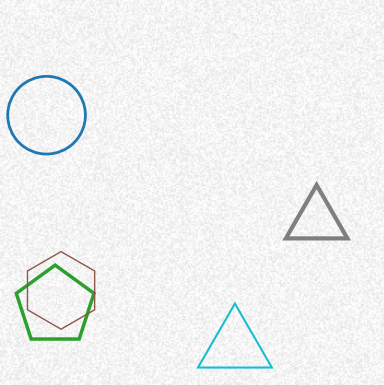[{"shape": "circle", "thickness": 2, "radius": 0.5, "center": [0.121, 0.701]}, {"shape": "pentagon", "thickness": 2.5, "radius": 0.53, "center": [0.143, 0.205]}, {"shape": "hexagon", "thickness": 1, "radius": 0.5, "center": [0.159, 0.246]}, {"shape": "triangle", "thickness": 3, "radius": 0.46, "center": [0.822, 0.427]}, {"shape": "triangle", "thickness": 1.5, "radius": 0.55, "center": [0.61, 0.101]}]